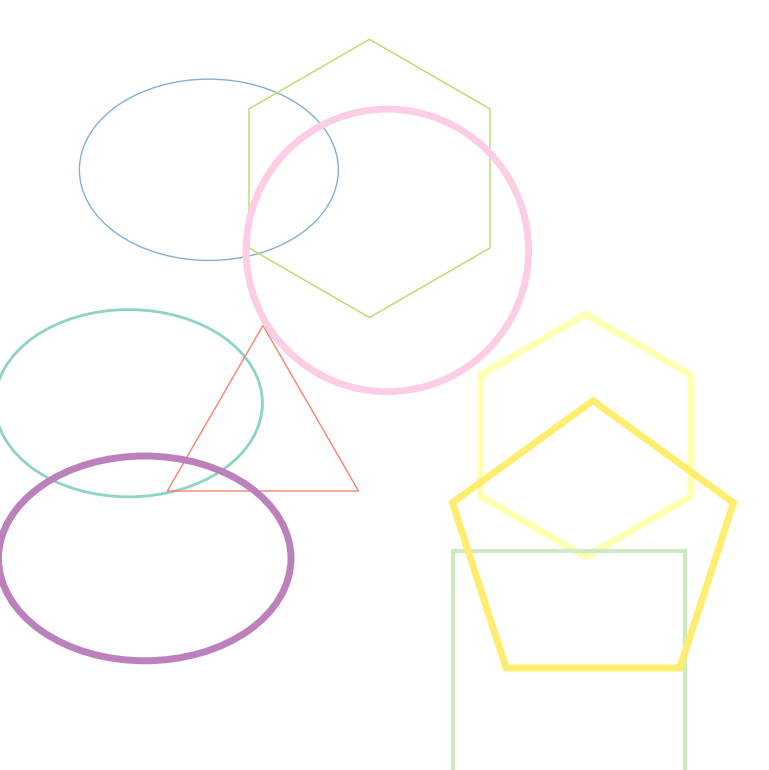[{"shape": "oval", "thickness": 1, "radius": 0.87, "center": [0.167, 0.476]}, {"shape": "hexagon", "thickness": 2.5, "radius": 0.79, "center": [0.761, 0.434]}, {"shape": "triangle", "thickness": 0.5, "radius": 0.72, "center": [0.341, 0.434]}, {"shape": "oval", "thickness": 0.5, "radius": 0.84, "center": [0.271, 0.779]}, {"shape": "hexagon", "thickness": 0.5, "radius": 0.9, "center": [0.48, 0.768]}, {"shape": "circle", "thickness": 2.5, "radius": 0.92, "center": [0.503, 0.675]}, {"shape": "oval", "thickness": 2.5, "radius": 0.95, "center": [0.188, 0.275]}, {"shape": "square", "thickness": 1.5, "radius": 0.75, "center": [0.739, 0.133]}, {"shape": "pentagon", "thickness": 2.5, "radius": 0.96, "center": [0.77, 0.288]}]